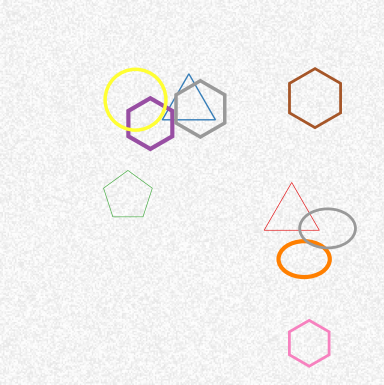[{"shape": "triangle", "thickness": 0.5, "radius": 0.41, "center": [0.758, 0.443]}, {"shape": "triangle", "thickness": 1, "radius": 0.4, "center": [0.491, 0.729]}, {"shape": "pentagon", "thickness": 0.5, "radius": 0.33, "center": [0.332, 0.491]}, {"shape": "hexagon", "thickness": 3, "radius": 0.33, "center": [0.391, 0.679]}, {"shape": "oval", "thickness": 3, "radius": 0.33, "center": [0.79, 0.327]}, {"shape": "circle", "thickness": 2.5, "radius": 0.39, "center": [0.352, 0.741]}, {"shape": "hexagon", "thickness": 2, "radius": 0.38, "center": [0.818, 0.745]}, {"shape": "hexagon", "thickness": 2, "radius": 0.3, "center": [0.803, 0.108]}, {"shape": "hexagon", "thickness": 2.5, "radius": 0.37, "center": [0.52, 0.717]}, {"shape": "oval", "thickness": 2, "radius": 0.36, "center": [0.851, 0.407]}]